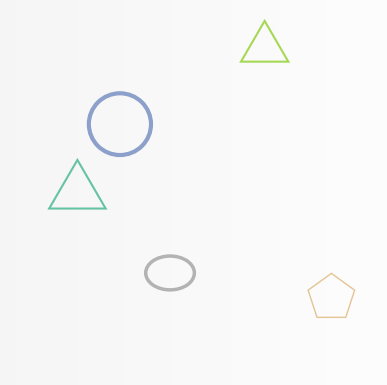[{"shape": "triangle", "thickness": 1.5, "radius": 0.42, "center": [0.2, 0.5]}, {"shape": "circle", "thickness": 3, "radius": 0.4, "center": [0.31, 0.678]}, {"shape": "triangle", "thickness": 1.5, "radius": 0.35, "center": [0.683, 0.875]}, {"shape": "pentagon", "thickness": 1, "radius": 0.32, "center": [0.855, 0.227]}, {"shape": "oval", "thickness": 2.5, "radius": 0.31, "center": [0.439, 0.291]}]